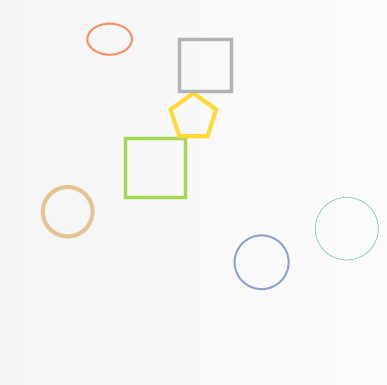[{"shape": "circle", "thickness": 0.5, "radius": 0.41, "center": [0.895, 0.406]}, {"shape": "oval", "thickness": 1.5, "radius": 0.29, "center": [0.283, 0.898]}, {"shape": "circle", "thickness": 1.5, "radius": 0.35, "center": [0.675, 0.319]}, {"shape": "square", "thickness": 2.5, "radius": 0.38, "center": [0.4, 0.566]}, {"shape": "pentagon", "thickness": 3, "radius": 0.31, "center": [0.499, 0.696]}, {"shape": "circle", "thickness": 3, "radius": 0.32, "center": [0.175, 0.45]}, {"shape": "square", "thickness": 2.5, "radius": 0.33, "center": [0.53, 0.832]}]